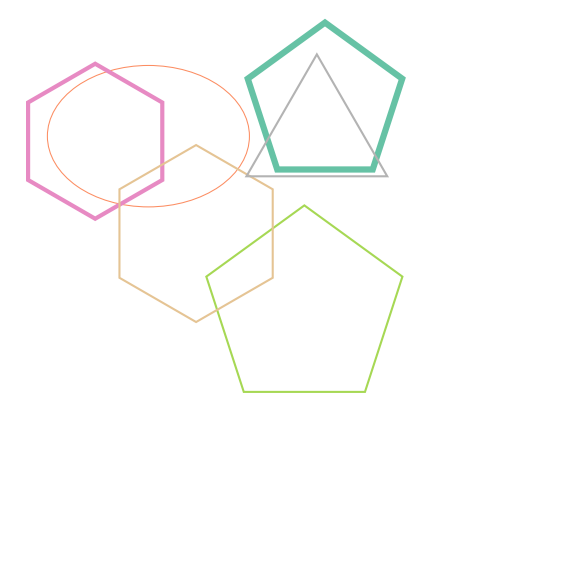[{"shape": "pentagon", "thickness": 3, "radius": 0.7, "center": [0.563, 0.819]}, {"shape": "oval", "thickness": 0.5, "radius": 0.87, "center": [0.257, 0.763]}, {"shape": "hexagon", "thickness": 2, "radius": 0.67, "center": [0.165, 0.755]}, {"shape": "pentagon", "thickness": 1, "radius": 0.89, "center": [0.527, 0.465]}, {"shape": "hexagon", "thickness": 1, "radius": 0.77, "center": [0.34, 0.595]}, {"shape": "triangle", "thickness": 1, "radius": 0.7, "center": [0.549, 0.764]}]